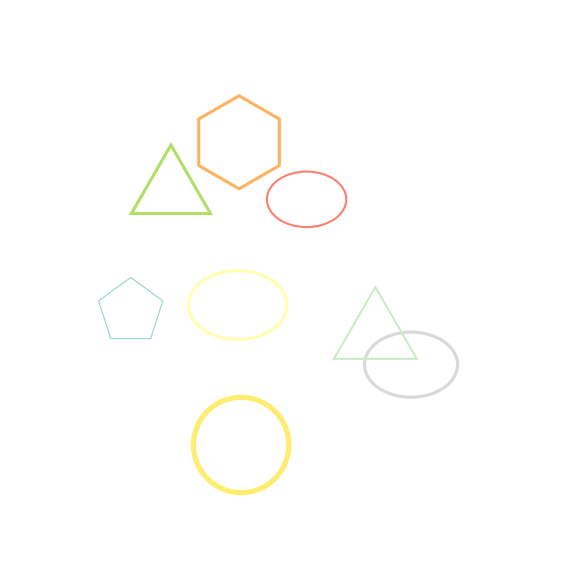[{"shape": "pentagon", "thickness": 0.5, "radius": 0.29, "center": [0.226, 0.46]}, {"shape": "oval", "thickness": 1.5, "radius": 0.43, "center": [0.412, 0.471]}, {"shape": "oval", "thickness": 1, "radius": 0.34, "center": [0.531, 0.654]}, {"shape": "hexagon", "thickness": 1.5, "radius": 0.4, "center": [0.414, 0.753]}, {"shape": "triangle", "thickness": 1.5, "radius": 0.4, "center": [0.296, 0.669]}, {"shape": "oval", "thickness": 1.5, "radius": 0.4, "center": [0.712, 0.368]}, {"shape": "triangle", "thickness": 1, "radius": 0.41, "center": [0.65, 0.419]}, {"shape": "circle", "thickness": 2.5, "radius": 0.41, "center": [0.418, 0.229]}]